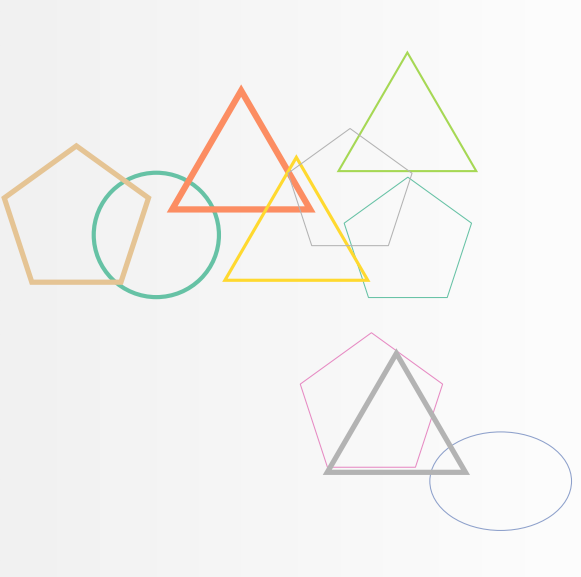[{"shape": "circle", "thickness": 2, "radius": 0.54, "center": [0.269, 0.592]}, {"shape": "pentagon", "thickness": 0.5, "radius": 0.58, "center": [0.702, 0.577]}, {"shape": "triangle", "thickness": 3, "radius": 0.69, "center": [0.415, 0.705]}, {"shape": "oval", "thickness": 0.5, "radius": 0.61, "center": [0.861, 0.166]}, {"shape": "pentagon", "thickness": 0.5, "radius": 0.64, "center": [0.639, 0.294]}, {"shape": "triangle", "thickness": 1, "radius": 0.68, "center": [0.701, 0.771]}, {"shape": "triangle", "thickness": 1.5, "radius": 0.71, "center": [0.51, 0.585]}, {"shape": "pentagon", "thickness": 2.5, "radius": 0.65, "center": [0.131, 0.616]}, {"shape": "pentagon", "thickness": 0.5, "radius": 0.56, "center": [0.602, 0.664]}, {"shape": "triangle", "thickness": 2.5, "radius": 0.69, "center": [0.682, 0.25]}]